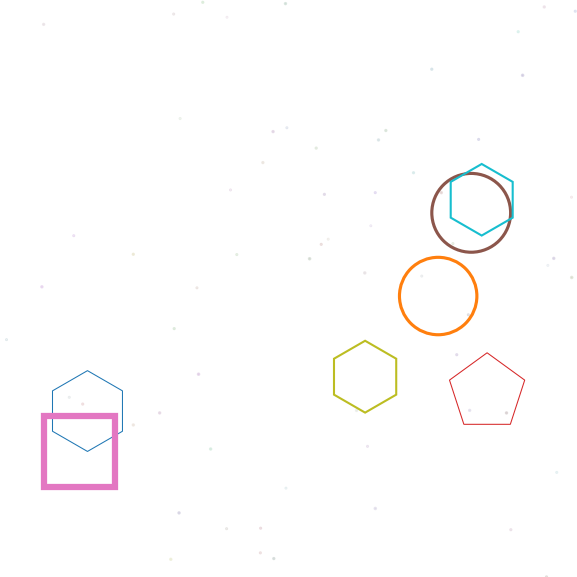[{"shape": "hexagon", "thickness": 0.5, "radius": 0.35, "center": [0.151, 0.287]}, {"shape": "circle", "thickness": 1.5, "radius": 0.34, "center": [0.759, 0.487]}, {"shape": "pentagon", "thickness": 0.5, "radius": 0.34, "center": [0.843, 0.32]}, {"shape": "circle", "thickness": 1.5, "radius": 0.34, "center": [0.816, 0.631]}, {"shape": "square", "thickness": 3, "radius": 0.31, "center": [0.138, 0.218]}, {"shape": "hexagon", "thickness": 1, "radius": 0.31, "center": [0.632, 0.347]}, {"shape": "hexagon", "thickness": 1, "radius": 0.31, "center": [0.834, 0.653]}]